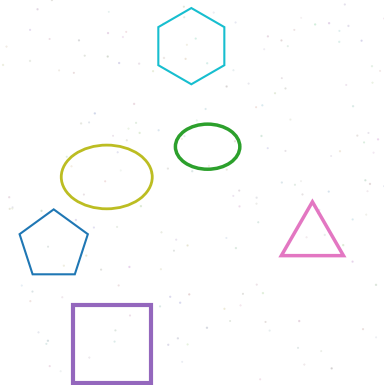[{"shape": "pentagon", "thickness": 1.5, "radius": 0.47, "center": [0.14, 0.363]}, {"shape": "oval", "thickness": 2.5, "radius": 0.42, "center": [0.539, 0.619]}, {"shape": "square", "thickness": 3, "radius": 0.51, "center": [0.292, 0.106]}, {"shape": "triangle", "thickness": 2.5, "radius": 0.47, "center": [0.811, 0.383]}, {"shape": "oval", "thickness": 2, "radius": 0.59, "center": [0.277, 0.54]}, {"shape": "hexagon", "thickness": 1.5, "radius": 0.49, "center": [0.497, 0.88]}]